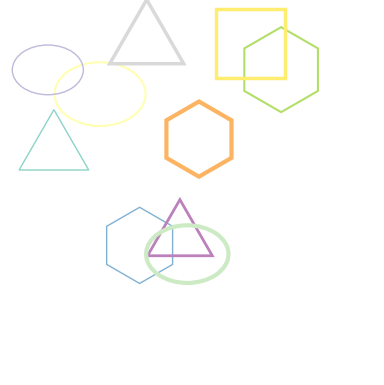[{"shape": "triangle", "thickness": 1, "radius": 0.52, "center": [0.14, 0.611]}, {"shape": "oval", "thickness": 1.5, "radius": 0.59, "center": [0.26, 0.756]}, {"shape": "oval", "thickness": 1, "radius": 0.46, "center": [0.124, 0.818]}, {"shape": "hexagon", "thickness": 1, "radius": 0.49, "center": [0.363, 0.363]}, {"shape": "hexagon", "thickness": 3, "radius": 0.49, "center": [0.517, 0.639]}, {"shape": "hexagon", "thickness": 1.5, "radius": 0.55, "center": [0.73, 0.819]}, {"shape": "triangle", "thickness": 2.5, "radius": 0.55, "center": [0.381, 0.89]}, {"shape": "triangle", "thickness": 2, "radius": 0.49, "center": [0.467, 0.384]}, {"shape": "oval", "thickness": 3, "radius": 0.53, "center": [0.486, 0.34]}, {"shape": "square", "thickness": 2.5, "radius": 0.44, "center": [0.651, 0.887]}]